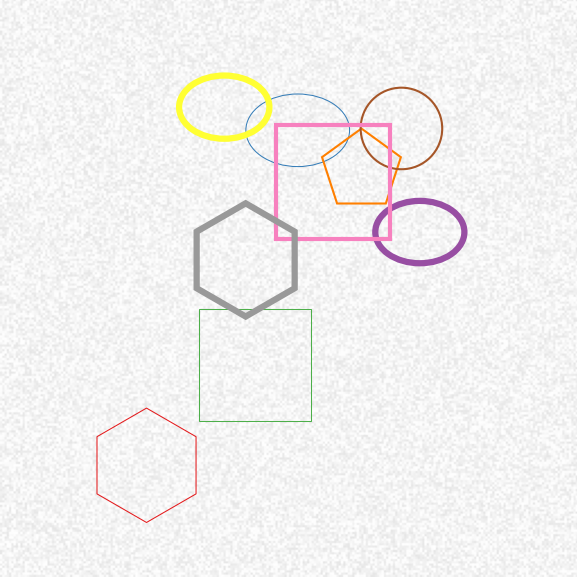[{"shape": "hexagon", "thickness": 0.5, "radius": 0.5, "center": [0.254, 0.193]}, {"shape": "oval", "thickness": 0.5, "radius": 0.45, "center": [0.516, 0.774]}, {"shape": "square", "thickness": 0.5, "radius": 0.49, "center": [0.441, 0.367]}, {"shape": "oval", "thickness": 3, "radius": 0.39, "center": [0.727, 0.597]}, {"shape": "pentagon", "thickness": 1, "radius": 0.36, "center": [0.626, 0.705]}, {"shape": "oval", "thickness": 3, "radius": 0.39, "center": [0.388, 0.814]}, {"shape": "circle", "thickness": 1, "radius": 0.35, "center": [0.695, 0.777]}, {"shape": "square", "thickness": 2, "radius": 0.49, "center": [0.577, 0.683]}, {"shape": "hexagon", "thickness": 3, "radius": 0.49, "center": [0.425, 0.549]}]